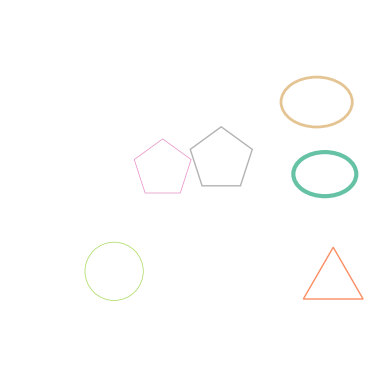[{"shape": "oval", "thickness": 3, "radius": 0.41, "center": [0.844, 0.548]}, {"shape": "triangle", "thickness": 1, "radius": 0.45, "center": [0.866, 0.268]}, {"shape": "pentagon", "thickness": 0.5, "radius": 0.39, "center": [0.423, 0.562]}, {"shape": "circle", "thickness": 0.5, "radius": 0.38, "center": [0.296, 0.295]}, {"shape": "oval", "thickness": 2, "radius": 0.46, "center": [0.822, 0.735]}, {"shape": "pentagon", "thickness": 1, "radius": 0.42, "center": [0.575, 0.586]}]